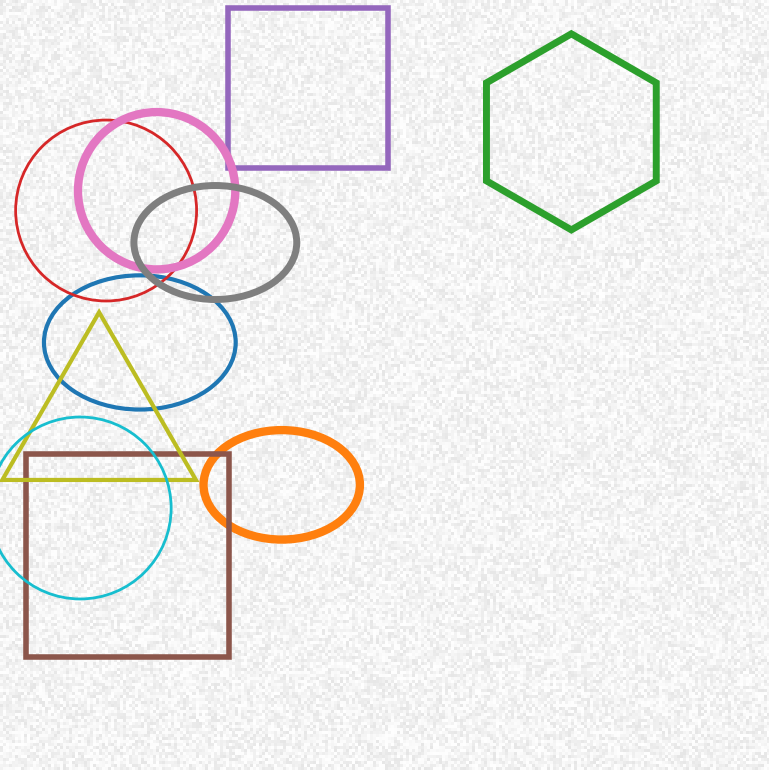[{"shape": "oval", "thickness": 1.5, "radius": 0.62, "center": [0.182, 0.555]}, {"shape": "oval", "thickness": 3, "radius": 0.51, "center": [0.366, 0.37]}, {"shape": "hexagon", "thickness": 2.5, "radius": 0.64, "center": [0.742, 0.829]}, {"shape": "circle", "thickness": 1, "radius": 0.59, "center": [0.138, 0.727]}, {"shape": "square", "thickness": 2, "radius": 0.52, "center": [0.4, 0.886]}, {"shape": "square", "thickness": 2, "radius": 0.66, "center": [0.165, 0.279]}, {"shape": "circle", "thickness": 3, "radius": 0.51, "center": [0.203, 0.752]}, {"shape": "oval", "thickness": 2.5, "radius": 0.53, "center": [0.28, 0.685]}, {"shape": "triangle", "thickness": 1.5, "radius": 0.73, "center": [0.129, 0.449]}, {"shape": "circle", "thickness": 1, "radius": 0.59, "center": [0.104, 0.34]}]